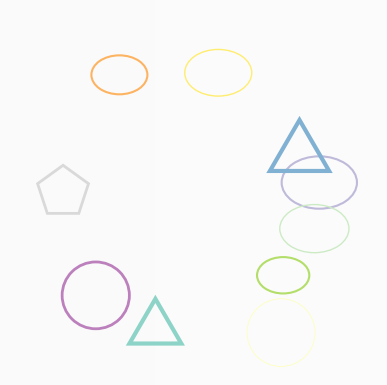[{"shape": "triangle", "thickness": 3, "radius": 0.39, "center": [0.401, 0.146]}, {"shape": "circle", "thickness": 0.5, "radius": 0.44, "center": [0.725, 0.136]}, {"shape": "oval", "thickness": 1.5, "radius": 0.49, "center": [0.824, 0.526]}, {"shape": "triangle", "thickness": 3, "radius": 0.44, "center": [0.773, 0.6]}, {"shape": "oval", "thickness": 1.5, "radius": 0.36, "center": [0.308, 0.806]}, {"shape": "oval", "thickness": 1.5, "radius": 0.34, "center": [0.731, 0.285]}, {"shape": "pentagon", "thickness": 2, "radius": 0.35, "center": [0.163, 0.502]}, {"shape": "circle", "thickness": 2, "radius": 0.43, "center": [0.247, 0.233]}, {"shape": "oval", "thickness": 1, "radius": 0.45, "center": [0.811, 0.406]}, {"shape": "oval", "thickness": 1, "radius": 0.43, "center": [0.563, 0.811]}]